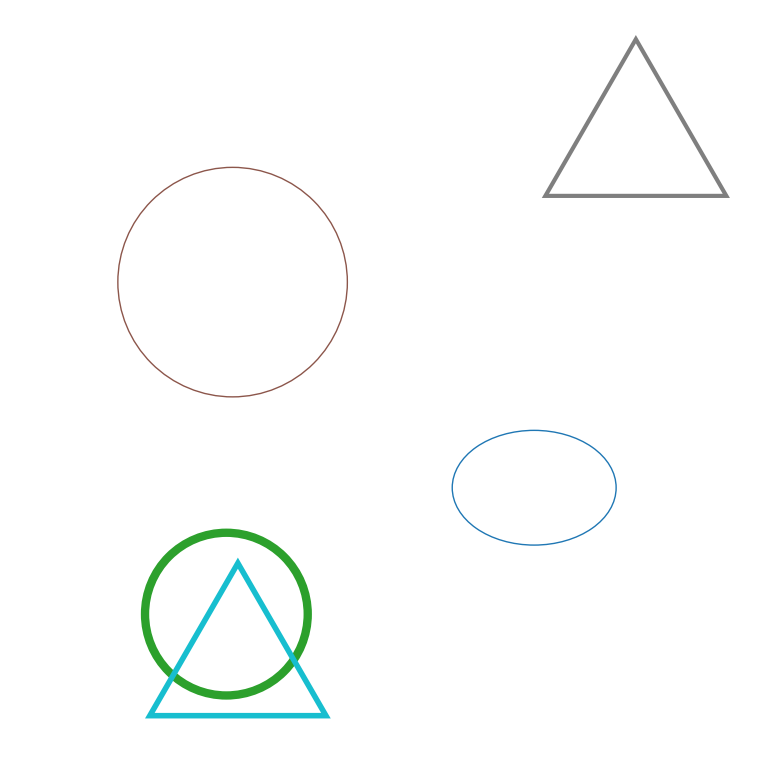[{"shape": "oval", "thickness": 0.5, "radius": 0.53, "center": [0.694, 0.367]}, {"shape": "circle", "thickness": 3, "radius": 0.53, "center": [0.294, 0.202]}, {"shape": "circle", "thickness": 0.5, "radius": 0.75, "center": [0.302, 0.634]}, {"shape": "triangle", "thickness": 1.5, "radius": 0.68, "center": [0.826, 0.813]}, {"shape": "triangle", "thickness": 2, "radius": 0.66, "center": [0.309, 0.137]}]